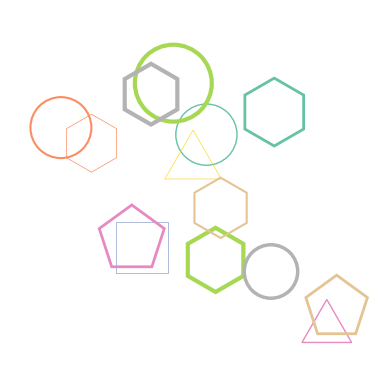[{"shape": "circle", "thickness": 1, "radius": 0.4, "center": [0.536, 0.65]}, {"shape": "hexagon", "thickness": 2, "radius": 0.44, "center": [0.712, 0.709]}, {"shape": "circle", "thickness": 1.5, "radius": 0.4, "center": [0.158, 0.669]}, {"shape": "hexagon", "thickness": 0.5, "radius": 0.38, "center": [0.238, 0.628]}, {"shape": "square", "thickness": 0.5, "radius": 0.34, "center": [0.369, 0.357]}, {"shape": "triangle", "thickness": 1, "radius": 0.37, "center": [0.849, 0.148]}, {"shape": "pentagon", "thickness": 2, "radius": 0.44, "center": [0.342, 0.379]}, {"shape": "hexagon", "thickness": 3, "radius": 0.42, "center": [0.56, 0.325]}, {"shape": "circle", "thickness": 3, "radius": 0.5, "center": [0.45, 0.784]}, {"shape": "triangle", "thickness": 0.5, "radius": 0.42, "center": [0.501, 0.577]}, {"shape": "pentagon", "thickness": 2, "radius": 0.42, "center": [0.874, 0.201]}, {"shape": "hexagon", "thickness": 1.5, "radius": 0.39, "center": [0.573, 0.46]}, {"shape": "circle", "thickness": 2.5, "radius": 0.35, "center": [0.704, 0.295]}, {"shape": "hexagon", "thickness": 3, "radius": 0.39, "center": [0.392, 0.755]}]